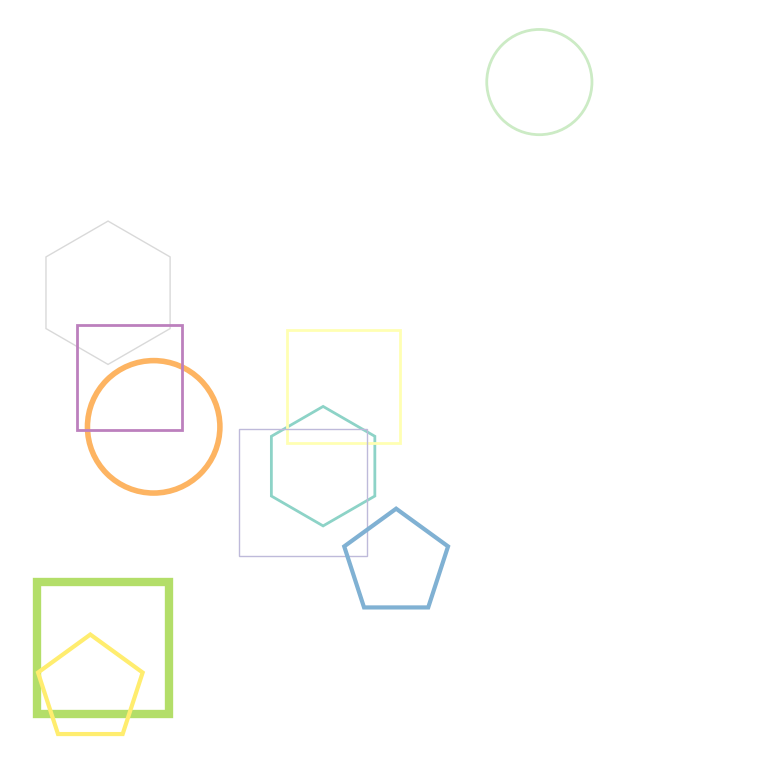[{"shape": "hexagon", "thickness": 1, "radius": 0.39, "center": [0.42, 0.395]}, {"shape": "square", "thickness": 1, "radius": 0.37, "center": [0.446, 0.498]}, {"shape": "square", "thickness": 0.5, "radius": 0.42, "center": [0.393, 0.36]}, {"shape": "pentagon", "thickness": 1.5, "radius": 0.35, "center": [0.514, 0.268]}, {"shape": "circle", "thickness": 2, "radius": 0.43, "center": [0.2, 0.446]}, {"shape": "square", "thickness": 3, "radius": 0.43, "center": [0.134, 0.158]}, {"shape": "hexagon", "thickness": 0.5, "radius": 0.47, "center": [0.14, 0.62]}, {"shape": "square", "thickness": 1, "radius": 0.34, "center": [0.168, 0.51]}, {"shape": "circle", "thickness": 1, "radius": 0.34, "center": [0.7, 0.893]}, {"shape": "pentagon", "thickness": 1.5, "radius": 0.36, "center": [0.117, 0.104]}]